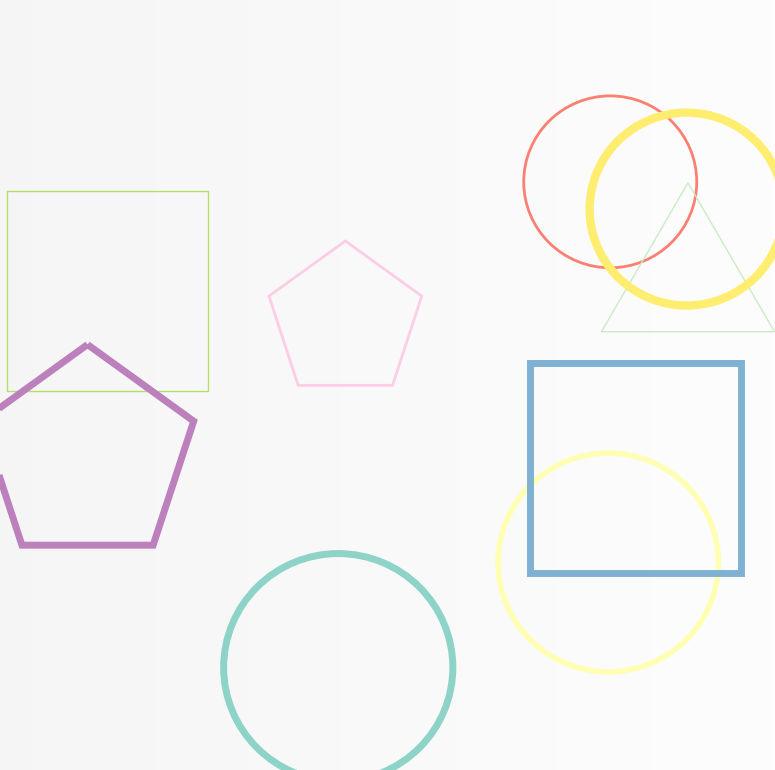[{"shape": "circle", "thickness": 2.5, "radius": 0.74, "center": [0.436, 0.133]}, {"shape": "circle", "thickness": 2, "radius": 0.71, "center": [0.785, 0.27]}, {"shape": "circle", "thickness": 1, "radius": 0.56, "center": [0.787, 0.764]}, {"shape": "square", "thickness": 2.5, "radius": 0.68, "center": [0.82, 0.392]}, {"shape": "square", "thickness": 0.5, "radius": 0.65, "center": [0.138, 0.623]}, {"shape": "pentagon", "thickness": 1, "radius": 0.52, "center": [0.446, 0.583]}, {"shape": "pentagon", "thickness": 2.5, "radius": 0.72, "center": [0.113, 0.409]}, {"shape": "triangle", "thickness": 0.5, "radius": 0.64, "center": [0.888, 0.634]}, {"shape": "circle", "thickness": 3, "radius": 0.63, "center": [0.886, 0.728]}]